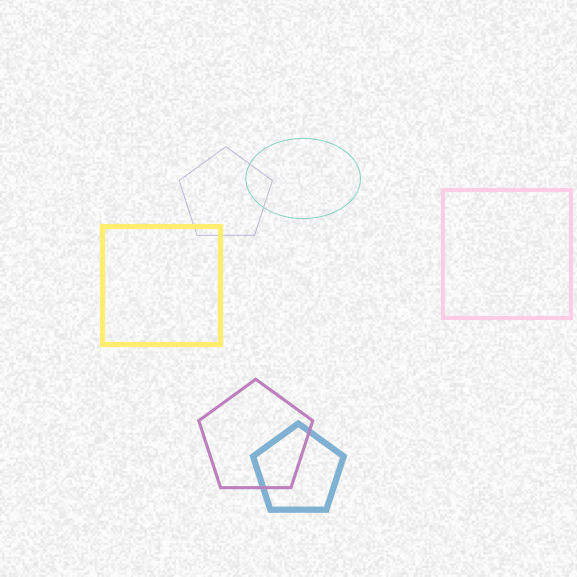[{"shape": "oval", "thickness": 0.5, "radius": 0.5, "center": [0.525, 0.69]}, {"shape": "pentagon", "thickness": 0.5, "radius": 0.42, "center": [0.391, 0.66]}, {"shape": "pentagon", "thickness": 3, "radius": 0.41, "center": [0.517, 0.183]}, {"shape": "square", "thickness": 2, "radius": 0.55, "center": [0.877, 0.56]}, {"shape": "pentagon", "thickness": 1.5, "radius": 0.52, "center": [0.443, 0.239]}, {"shape": "square", "thickness": 2.5, "radius": 0.51, "center": [0.279, 0.506]}]